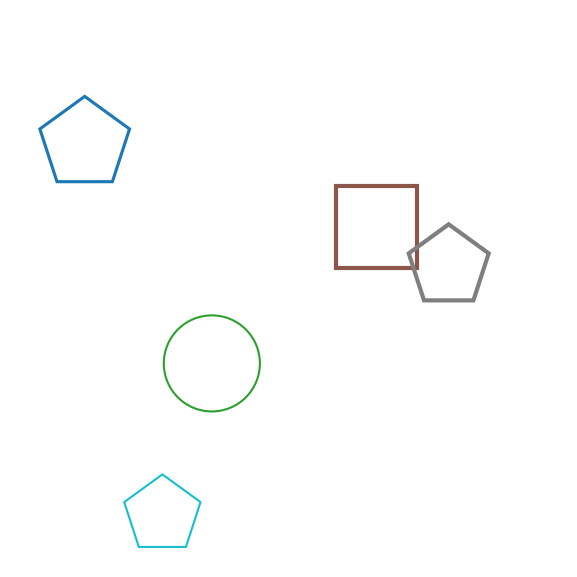[{"shape": "pentagon", "thickness": 1.5, "radius": 0.41, "center": [0.147, 0.751]}, {"shape": "circle", "thickness": 1, "radius": 0.42, "center": [0.367, 0.37]}, {"shape": "square", "thickness": 2, "radius": 0.35, "center": [0.652, 0.606]}, {"shape": "pentagon", "thickness": 2, "radius": 0.36, "center": [0.777, 0.538]}, {"shape": "pentagon", "thickness": 1, "radius": 0.35, "center": [0.281, 0.108]}]